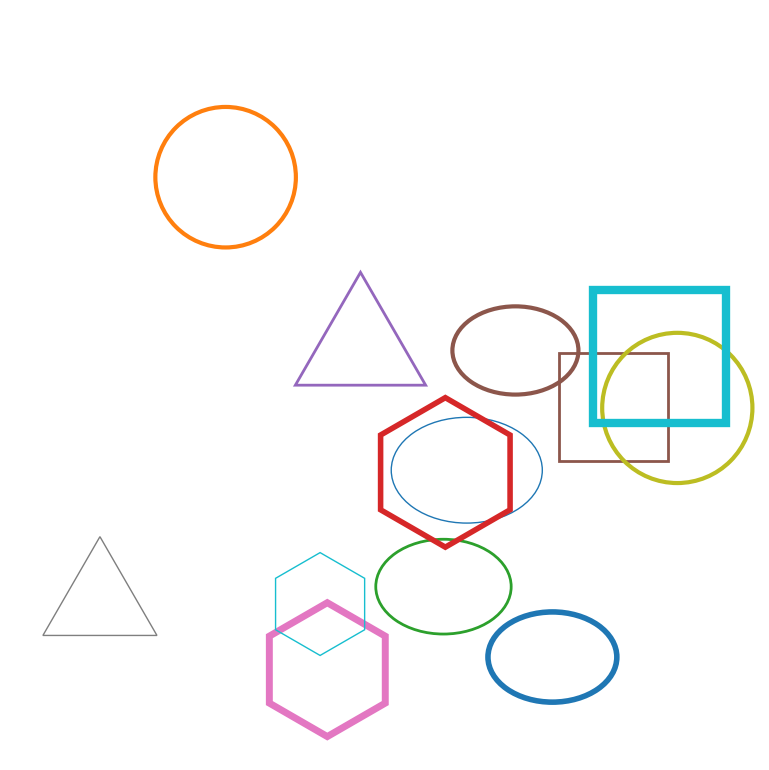[{"shape": "oval", "thickness": 2, "radius": 0.42, "center": [0.717, 0.147]}, {"shape": "oval", "thickness": 0.5, "radius": 0.49, "center": [0.606, 0.389]}, {"shape": "circle", "thickness": 1.5, "radius": 0.46, "center": [0.293, 0.77]}, {"shape": "oval", "thickness": 1, "radius": 0.44, "center": [0.576, 0.238]}, {"shape": "hexagon", "thickness": 2, "radius": 0.49, "center": [0.578, 0.386]}, {"shape": "triangle", "thickness": 1, "radius": 0.49, "center": [0.468, 0.549]}, {"shape": "square", "thickness": 1, "radius": 0.35, "center": [0.797, 0.471]}, {"shape": "oval", "thickness": 1.5, "radius": 0.41, "center": [0.669, 0.545]}, {"shape": "hexagon", "thickness": 2.5, "radius": 0.43, "center": [0.425, 0.13]}, {"shape": "triangle", "thickness": 0.5, "radius": 0.43, "center": [0.13, 0.218]}, {"shape": "circle", "thickness": 1.5, "radius": 0.49, "center": [0.88, 0.47]}, {"shape": "hexagon", "thickness": 0.5, "radius": 0.33, "center": [0.416, 0.216]}, {"shape": "square", "thickness": 3, "radius": 0.43, "center": [0.857, 0.537]}]